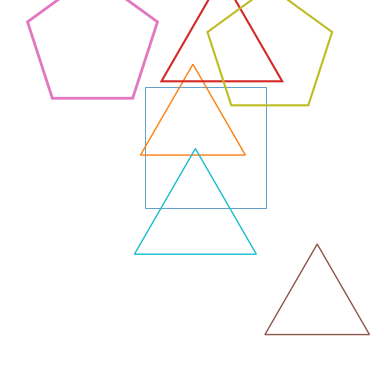[{"shape": "square", "thickness": 0.5, "radius": 0.79, "center": [0.533, 0.618]}, {"shape": "triangle", "thickness": 1, "radius": 0.79, "center": [0.501, 0.676]}, {"shape": "triangle", "thickness": 1.5, "radius": 0.91, "center": [0.576, 0.879]}, {"shape": "triangle", "thickness": 1, "radius": 0.78, "center": [0.824, 0.209]}, {"shape": "pentagon", "thickness": 2, "radius": 0.89, "center": [0.24, 0.888]}, {"shape": "pentagon", "thickness": 1.5, "radius": 0.85, "center": [0.701, 0.864]}, {"shape": "triangle", "thickness": 1, "radius": 0.91, "center": [0.508, 0.431]}]